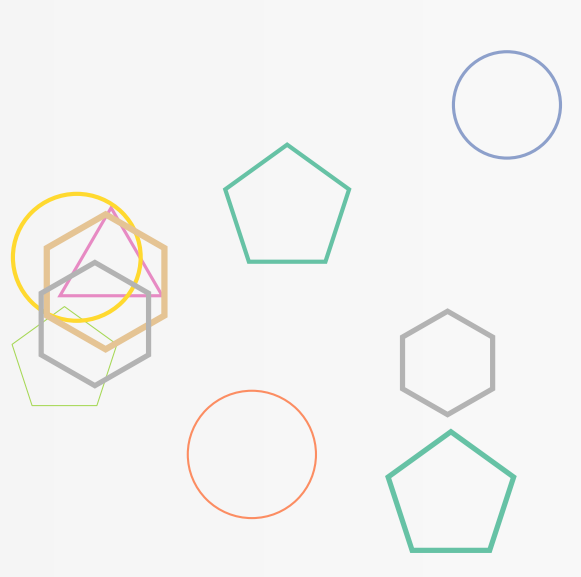[{"shape": "pentagon", "thickness": 2, "radius": 0.56, "center": [0.494, 0.637]}, {"shape": "pentagon", "thickness": 2.5, "radius": 0.57, "center": [0.776, 0.138]}, {"shape": "circle", "thickness": 1, "radius": 0.55, "center": [0.433, 0.212]}, {"shape": "circle", "thickness": 1.5, "radius": 0.46, "center": [0.872, 0.817]}, {"shape": "triangle", "thickness": 1.5, "radius": 0.51, "center": [0.191, 0.538]}, {"shape": "pentagon", "thickness": 0.5, "radius": 0.47, "center": [0.111, 0.373]}, {"shape": "circle", "thickness": 2, "radius": 0.55, "center": [0.132, 0.554]}, {"shape": "hexagon", "thickness": 3, "radius": 0.58, "center": [0.182, 0.511]}, {"shape": "hexagon", "thickness": 2.5, "radius": 0.53, "center": [0.163, 0.438]}, {"shape": "hexagon", "thickness": 2.5, "radius": 0.45, "center": [0.77, 0.371]}]